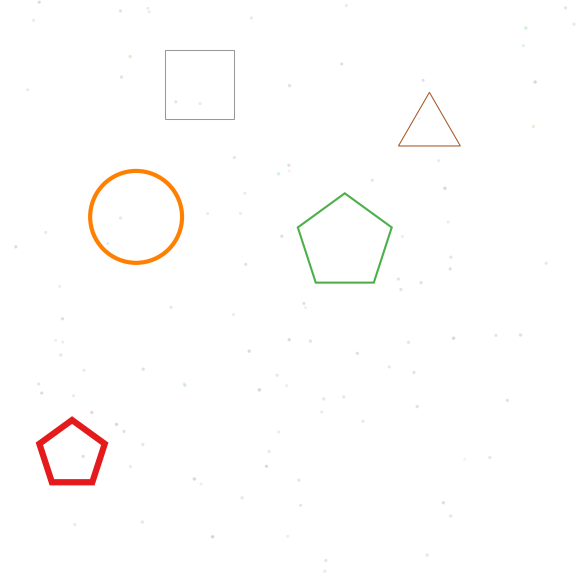[{"shape": "pentagon", "thickness": 3, "radius": 0.3, "center": [0.125, 0.212]}, {"shape": "pentagon", "thickness": 1, "radius": 0.43, "center": [0.597, 0.579]}, {"shape": "circle", "thickness": 2, "radius": 0.4, "center": [0.236, 0.624]}, {"shape": "triangle", "thickness": 0.5, "radius": 0.31, "center": [0.744, 0.777]}, {"shape": "square", "thickness": 0.5, "radius": 0.3, "center": [0.346, 0.853]}]